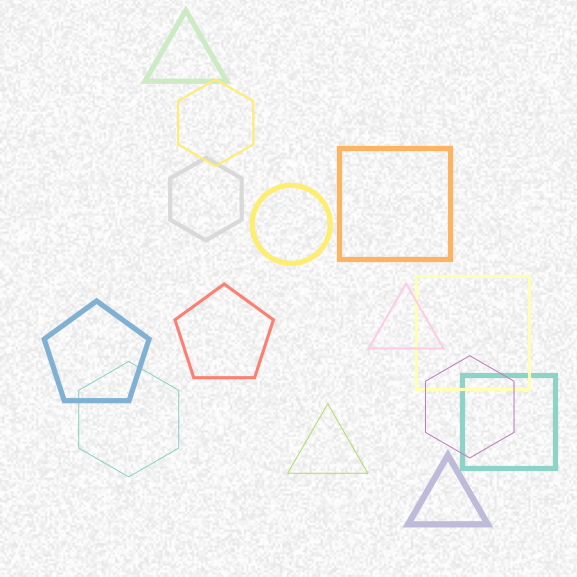[{"shape": "hexagon", "thickness": 0.5, "radius": 0.5, "center": [0.223, 0.273]}, {"shape": "square", "thickness": 2.5, "radius": 0.4, "center": [0.88, 0.27]}, {"shape": "square", "thickness": 1.5, "radius": 0.49, "center": [0.818, 0.423]}, {"shape": "triangle", "thickness": 3, "radius": 0.4, "center": [0.776, 0.131]}, {"shape": "pentagon", "thickness": 1.5, "radius": 0.45, "center": [0.388, 0.418]}, {"shape": "pentagon", "thickness": 2.5, "radius": 0.48, "center": [0.167, 0.383]}, {"shape": "square", "thickness": 2.5, "radius": 0.48, "center": [0.683, 0.647]}, {"shape": "triangle", "thickness": 0.5, "radius": 0.4, "center": [0.568, 0.22]}, {"shape": "triangle", "thickness": 1, "radius": 0.37, "center": [0.703, 0.433]}, {"shape": "hexagon", "thickness": 2, "radius": 0.36, "center": [0.357, 0.654]}, {"shape": "hexagon", "thickness": 0.5, "radius": 0.44, "center": [0.813, 0.295]}, {"shape": "triangle", "thickness": 2.5, "radius": 0.41, "center": [0.322, 0.899]}, {"shape": "circle", "thickness": 2.5, "radius": 0.34, "center": [0.504, 0.611]}, {"shape": "hexagon", "thickness": 1, "radius": 0.38, "center": [0.374, 0.787]}]